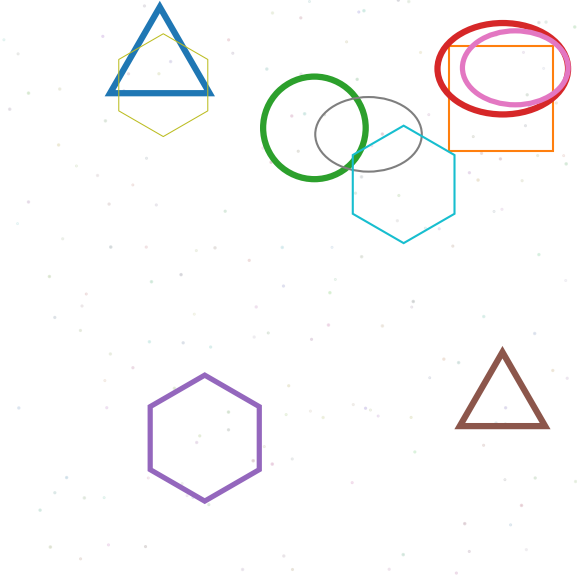[{"shape": "triangle", "thickness": 3, "radius": 0.5, "center": [0.277, 0.887]}, {"shape": "square", "thickness": 1, "radius": 0.45, "center": [0.867, 0.828]}, {"shape": "circle", "thickness": 3, "radius": 0.44, "center": [0.544, 0.778]}, {"shape": "oval", "thickness": 3, "radius": 0.57, "center": [0.871, 0.88]}, {"shape": "hexagon", "thickness": 2.5, "radius": 0.55, "center": [0.355, 0.24]}, {"shape": "triangle", "thickness": 3, "radius": 0.43, "center": [0.87, 0.304]}, {"shape": "oval", "thickness": 2.5, "radius": 0.46, "center": [0.892, 0.882]}, {"shape": "oval", "thickness": 1, "radius": 0.46, "center": [0.638, 0.767]}, {"shape": "hexagon", "thickness": 0.5, "radius": 0.44, "center": [0.283, 0.852]}, {"shape": "hexagon", "thickness": 1, "radius": 0.51, "center": [0.699, 0.68]}]